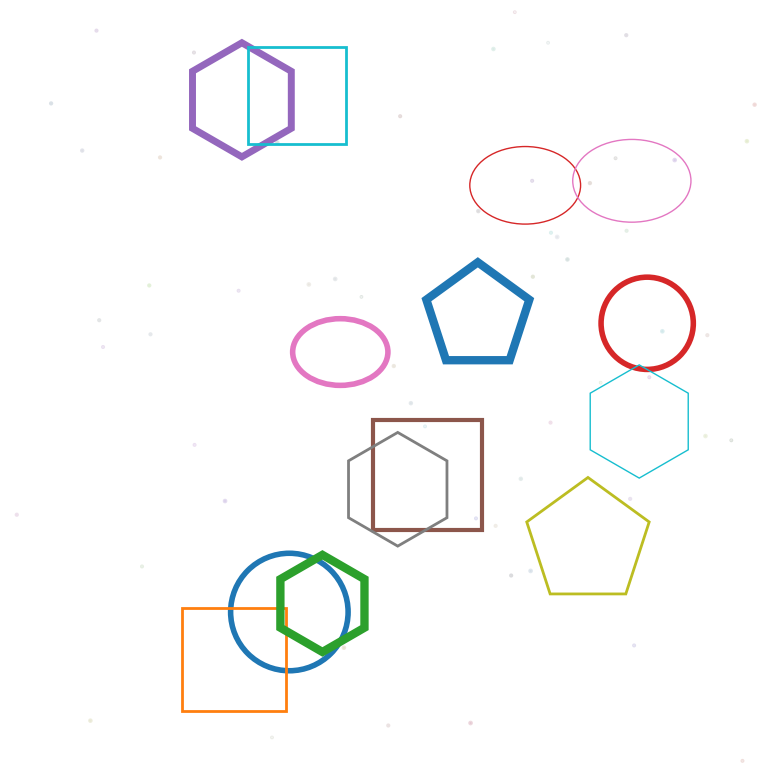[{"shape": "circle", "thickness": 2, "radius": 0.38, "center": [0.376, 0.205]}, {"shape": "pentagon", "thickness": 3, "radius": 0.35, "center": [0.621, 0.589]}, {"shape": "square", "thickness": 1, "radius": 0.34, "center": [0.304, 0.143]}, {"shape": "hexagon", "thickness": 3, "radius": 0.32, "center": [0.419, 0.216]}, {"shape": "oval", "thickness": 0.5, "radius": 0.36, "center": [0.682, 0.759]}, {"shape": "circle", "thickness": 2, "radius": 0.3, "center": [0.841, 0.58]}, {"shape": "hexagon", "thickness": 2.5, "radius": 0.37, "center": [0.314, 0.87]}, {"shape": "square", "thickness": 1.5, "radius": 0.36, "center": [0.555, 0.383]}, {"shape": "oval", "thickness": 2, "radius": 0.31, "center": [0.442, 0.543]}, {"shape": "oval", "thickness": 0.5, "radius": 0.38, "center": [0.821, 0.765]}, {"shape": "hexagon", "thickness": 1, "radius": 0.37, "center": [0.517, 0.365]}, {"shape": "pentagon", "thickness": 1, "radius": 0.42, "center": [0.764, 0.296]}, {"shape": "hexagon", "thickness": 0.5, "radius": 0.37, "center": [0.83, 0.453]}, {"shape": "square", "thickness": 1, "radius": 0.32, "center": [0.386, 0.876]}]